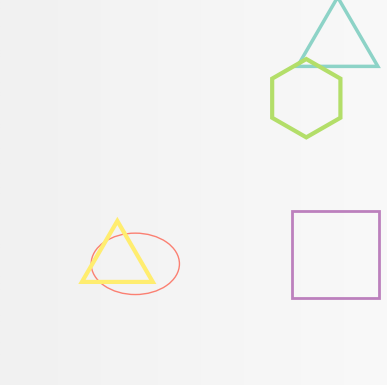[{"shape": "triangle", "thickness": 2.5, "radius": 0.6, "center": [0.871, 0.887]}, {"shape": "oval", "thickness": 1, "radius": 0.57, "center": [0.349, 0.315]}, {"shape": "hexagon", "thickness": 3, "radius": 0.51, "center": [0.79, 0.745]}, {"shape": "square", "thickness": 2, "radius": 0.56, "center": [0.867, 0.338]}, {"shape": "triangle", "thickness": 3, "radius": 0.53, "center": [0.303, 0.321]}]